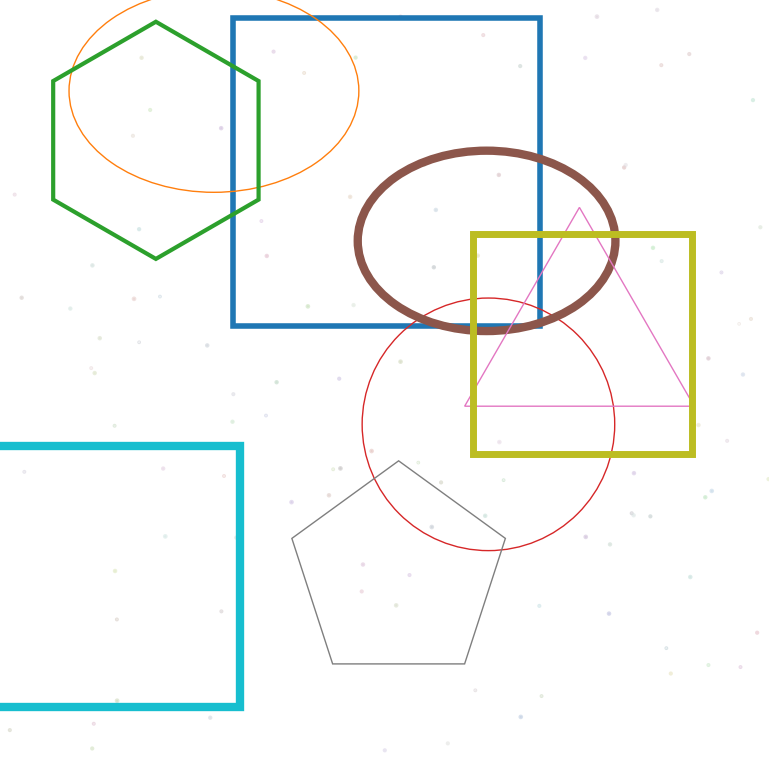[{"shape": "square", "thickness": 2, "radius": 1.0, "center": [0.502, 0.776]}, {"shape": "oval", "thickness": 0.5, "radius": 0.94, "center": [0.278, 0.882]}, {"shape": "hexagon", "thickness": 1.5, "radius": 0.77, "center": [0.202, 0.818]}, {"shape": "circle", "thickness": 0.5, "radius": 0.82, "center": [0.634, 0.449]}, {"shape": "oval", "thickness": 3, "radius": 0.84, "center": [0.632, 0.687]}, {"shape": "triangle", "thickness": 0.5, "radius": 0.86, "center": [0.753, 0.559]}, {"shape": "pentagon", "thickness": 0.5, "radius": 0.73, "center": [0.518, 0.256]}, {"shape": "square", "thickness": 2.5, "radius": 0.71, "center": [0.757, 0.553]}, {"shape": "square", "thickness": 3, "radius": 0.85, "center": [0.142, 0.251]}]